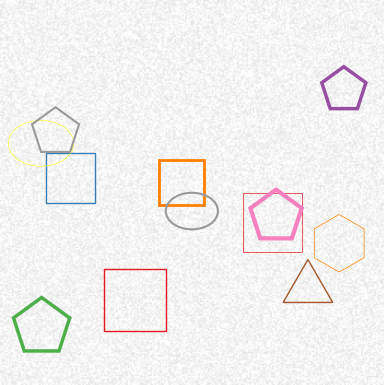[{"shape": "square", "thickness": 1, "radius": 0.4, "center": [0.351, 0.221]}, {"shape": "square", "thickness": 0.5, "radius": 0.38, "center": [0.709, 0.423]}, {"shape": "square", "thickness": 1, "radius": 0.32, "center": [0.184, 0.537]}, {"shape": "pentagon", "thickness": 2.5, "radius": 0.38, "center": [0.108, 0.15]}, {"shape": "pentagon", "thickness": 2.5, "radius": 0.3, "center": [0.893, 0.767]}, {"shape": "square", "thickness": 2, "radius": 0.29, "center": [0.472, 0.527]}, {"shape": "hexagon", "thickness": 0.5, "radius": 0.37, "center": [0.881, 0.368]}, {"shape": "oval", "thickness": 0.5, "radius": 0.42, "center": [0.106, 0.628]}, {"shape": "triangle", "thickness": 1, "radius": 0.37, "center": [0.8, 0.252]}, {"shape": "pentagon", "thickness": 3, "radius": 0.35, "center": [0.717, 0.438]}, {"shape": "oval", "thickness": 1.5, "radius": 0.34, "center": [0.498, 0.452]}, {"shape": "pentagon", "thickness": 1.5, "radius": 0.32, "center": [0.144, 0.657]}]